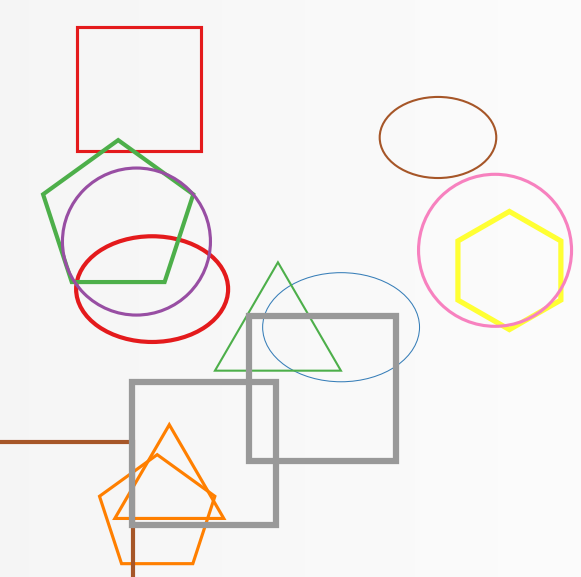[{"shape": "oval", "thickness": 2, "radius": 0.65, "center": [0.262, 0.498]}, {"shape": "square", "thickness": 1.5, "radius": 0.53, "center": [0.239, 0.845]}, {"shape": "oval", "thickness": 0.5, "radius": 0.67, "center": [0.587, 0.433]}, {"shape": "triangle", "thickness": 1, "radius": 0.63, "center": [0.478, 0.42]}, {"shape": "pentagon", "thickness": 2, "radius": 0.68, "center": [0.203, 0.621]}, {"shape": "circle", "thickness": 1.5, "radius": 0.64, "center": [0.235, 0.581]}, {"shape": "triangle", "thickness": 1.5, "radius": 0.54, "center": [0.291, 0.155]}, {"shape": "pentagon", "thickness": 1.5, "radius": 0.52, "center": [0.27, 0.108]}, {"shape": "hexagon", "thickness": 2.5, "radius": 0.51, "center": [0.876, 0.531]}, {"shape": "oval", "thickness": 1, "radius": 0.5, "center": [0.754, 0.761]}, {"shape": "square", "thickness": 2, "radius": 0.63, "center": [0.103, 0.108]}, {"shape": "circle", "thickness": 1.5, "radius": 0.66, "center": [0.852, 0.566]}, {"shape": "square", "thickness": 3, "radius": 0.63, "center": [0.555, 0.327]}, {"shape": "square", "thickness": 3, "radius": 0.62, "center": [0.351, 0.214]}]